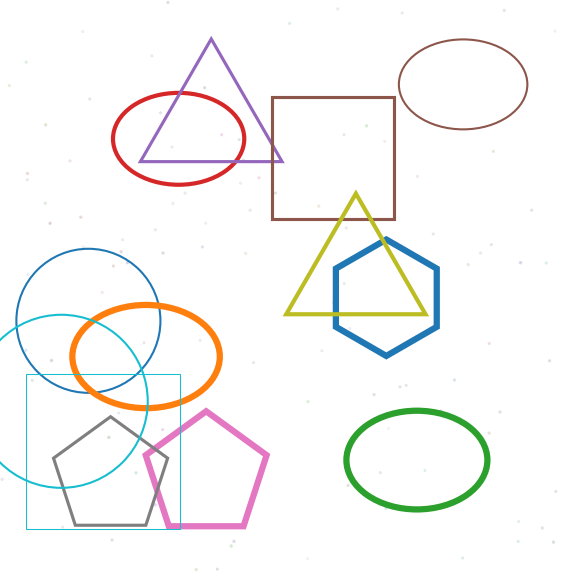[{"shape": "circle", "thickness": 1, "radius": 0.62, "center": [0.153, 0.444]}, {"shape": "hexagon", "thickness": 3, "radius": 0.5, "center": [0.669, 0.484]}, {"shape": "oval", "thickness": 3, "radius": 0.64, "center": [0.253, 0.382]}, {"shape": "oval", "thickness": 3, "radius": 0.61, "center": [0.722, 0.202]}, {"shape": "oval", "thickness": 2, "radius": 0.57, "center": [0.309, 0.759]}, {"shape": "triangle", "thickness": 1.5, "radius": 0.71, "center": [0.366, 0.79]}, {"shape": "oval", "thickness": 1, "radius": 0.56, "center": [0.802, 0.853]}, {"shape": "square", "thickness": 1.5, "radius": 0.53, "center": [0.577, 0.725]}, {"shape": "pentagon", "thickness": 3, "radius": 0.55, "center": [0.357, 0.177]}, {"shape": "pentagon", "thickness": 1.5, "radius": 0.52, "center": [0.191, 0.174]}, {"shape": "triangle", "thickness": 2, "radius": 0.7, "center": [0.616, 0.525]}, {"shape": "square", "thickness": 0.5, "radius": 0.67, "center": [0.178, 0.217]}, {"shape": "circle", "thickness": 1, "radius": 0.75, "center": [0.106, 0.304]}]